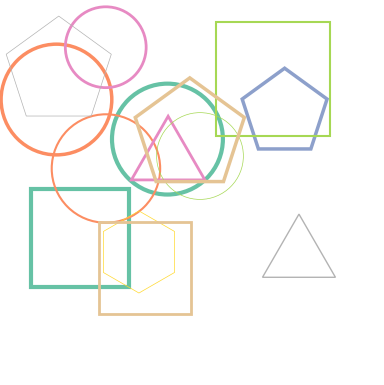[{"shape": "circle", "thickness": 3, "radius": 0.72, "center": [0.435, 0.639]}, {"shape": "square", "thickness": 3, "radius": 0.64, "center": [0.209, 0.381]}, {"shape": "circle", "thickness": 1.5, "radius": 0.7, "center": [0.275, 0.562]}, {"shape": "circle", "thickness": 2.5, "radius": 0.72, "center": [0.147, 0.742]}, {"shape": "pentagon", "thickness": 2.5, "radius": 0.58, "center": [0.739, 0.707]}, {"shape": "circle", "thickness": 2, "radius": 0.52, "center": [0.275, 0.877]}, {"shape": "triangle", "thickness": 2, "radius": 0.55, "center": [0.437, 0.588]}, {"shape": "circle", "thickness": 0.5, "radius": 0.56, "center": [0.519, 0.595]}, {"shape": "square", "thickness": 1.5, "radius": 0.74, "center": [0.709, 0.794]}, {"shape": "hexagon", "thickness": 0.5, "radius": 0.53, "center": [0.361, 0.346]}, {"shape": "square", "thickness": 2, "radius": 0.59, "center": [0.377, 0.304]}, {"shape": "pentagon", "thickness": 2.5, "radius": 0.74, "center": [0.493, 0.649]}, {"shape": "triangle", "thickness": 1, "radius": 0.55, "center": [0.777, 0.334]}, {"shape": "pentagon", "thickness": 0.5, "radius": 0.72, "center": [0.153, 0.815]}]